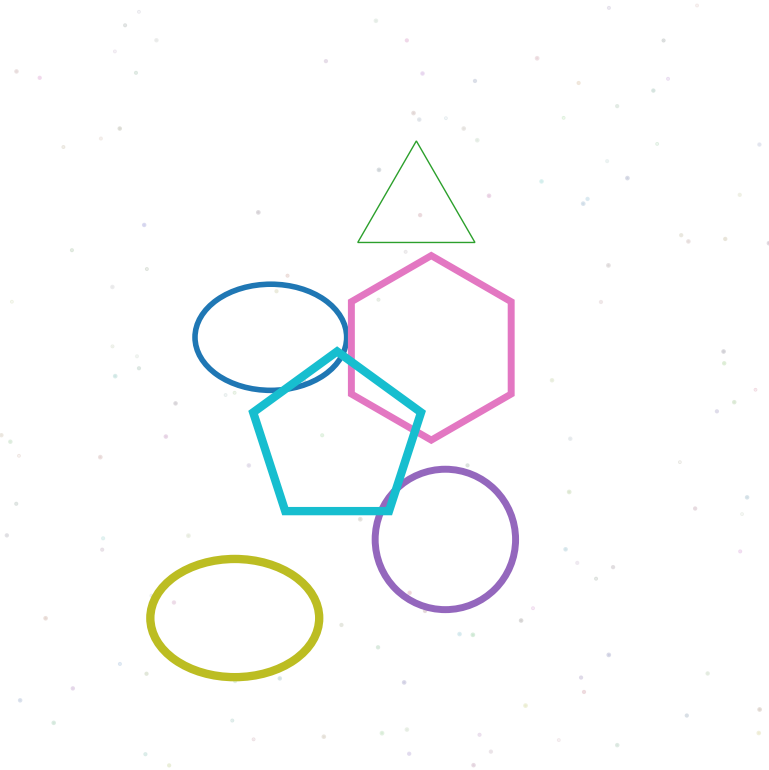[{"shape": "oval", "thickness": 2, "radius": 0.49, "center": [0.352, 0.562]}, {"shape": "triangle", "thickness": 0.5, "radius": 0.44, "center": [0.541, 0.729]}, {"shape": "circle", "thickness": 2.5, "radius": 0.46, "center": [0.578, 0.299]}, {"shape": "hexagon", "thickness": 2.5, "radius": 0.6, "center": [0.56, 0.548]}, {"shape": "oval", "thickness": 3, "radius": 0.55, "center": [0.305, 0.197]}, {"shape": "pentagon", "thickness": 3, "radius": 0.57, "center": [0.438, 0.429]}]